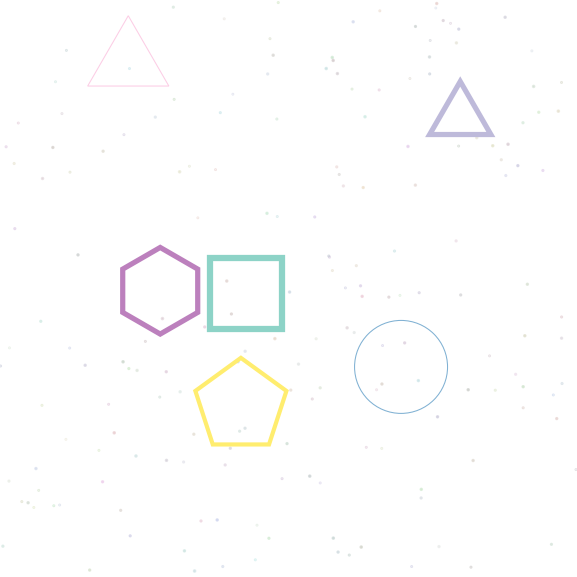[{"shape": "square", "thickness": 3, "radius": 0.31, "center": [0.425, 0.491]}, {"shape": "triangle", "thickness": 2.5, "radius": 0.31, "center": [0.797, 0.797]}, {"shape": "circle", "thickness": 0.5, "radius": 0.4, "center": [0.694, 0.364]}, {"shape": "triangle", "thickness": 0.5, "radius": 0.41, "center": [0.222, 0.891]}, {"shape": "hexagon", "thickness": 2.5, "radius": 0.37, "center": [0.277, 0.496]}, {"shape": "pentagon", "thickness": 2, "radius": 0.41, "center": [0.417, 0.297]}]